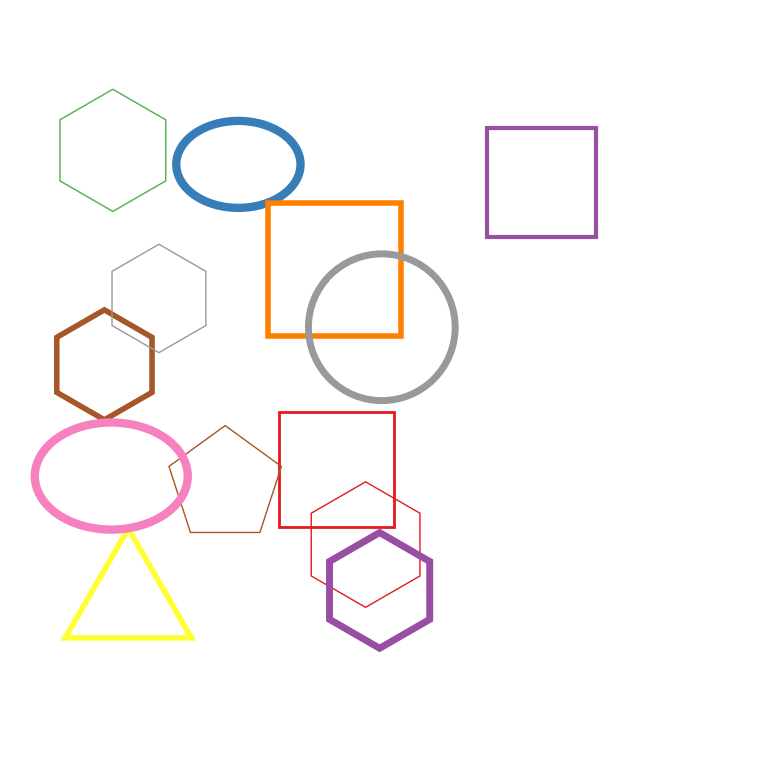[{"shape": "square", "thickness": 1, "radius": 0.37, "center": [0.437, 0.39]}, {"shape": "hexagon", "thickness": 0.5, "radius": 0.41, "center": [0.475, 0.293]}, {"shape": "oval", "thickness": 3, "radius": 0.4, "center": [0.31, 0.787]}, {"shape": "hexagon", "thickness": 0.5, "radius": 0.4, "center": [0.147, 0.805]}, {"shape": "hexagon", "thickness": 2.5, "radius": 0.38, "center": [0.493, 0.233]}, {"shape": "square", "thickness": 1.5, "radius": 0.35, "center": [0.703, 0.763]}, {"shape": "square", "thickness": 2, "radius": 0.43, "center": [0.434, 0.65]}, {"shape": "triangle", "thickness": 2, "radius": 0.47, "center": [0.167, 0.219]}, {"shape": "hexagon", "thickness": 2, "radius": 0.36, "center": [0.136, 0.526]}, {"shape": "pentagon", "thickness": 0.5, "radius": 0.38, "center": [0.292, 0.371]}, {"shape": "oval", "thickness": 3, "radius": 0.5, "center": [0.145, 0.382]}, {"shape": "hexagon", "thickness": 0.5, "radius": 0.35, "center": [0.206, 0.612]}, {"shape": "circle", "thickness": 2.5, "radius": 0.48, "center": [0.496, 0.575]}]